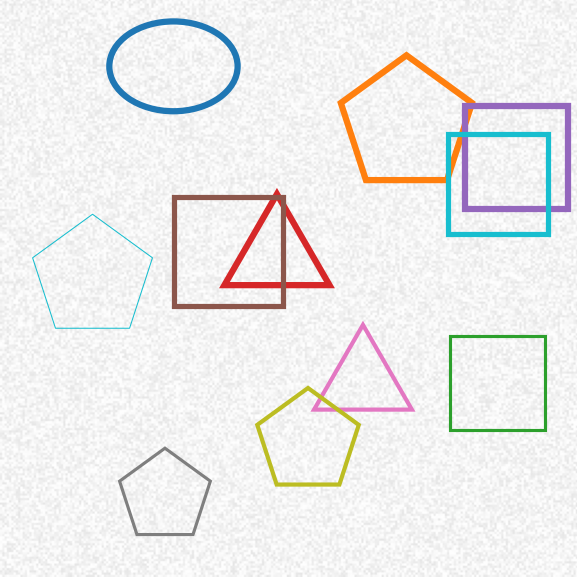[{"shape": "oval", "thickness": 3, "radius": 0.56, "center": [0.3, 0.884]}, {"shape": "pentagon", "thickness": 3, "radius": 0.6, "center": [0.704, 0.784]}, {"shape": "square", "thickness": 1.5, "radius": 0.41, "center": [0.861, 0.336]}, {"shape": "triangle", "thickness": 3, "radius": 0.53, "center": [0.48, 0.558]}, {"shape": "square", "thickness": 3, "radius": 0.45, "center": [0.895, 0.726]}, {"shape": "square", "thickness": 2.5, "radius": 0.47, "center": [0.395, 0.564]}, {"shape": "triangle", "thickness": 2, "radius": 0.49, "center": [0.629, 0.339]}, {"shape": "pentagon", "thickness": 1.5, "radius": 0.41, "center": [0.286, 0.14]}, {"shape": "pentagon", "thickness": 2, "radius": 0.46, "center": [0.533, 0.235]}, {"shape": "pentagon", "thickness": 0.5, "radius": 0.55, "center": [0.16, 0.519]}, {"shape": "square", "thickness": 2.5, "radius": 0.43, "center": [0.862, 0.68]}]